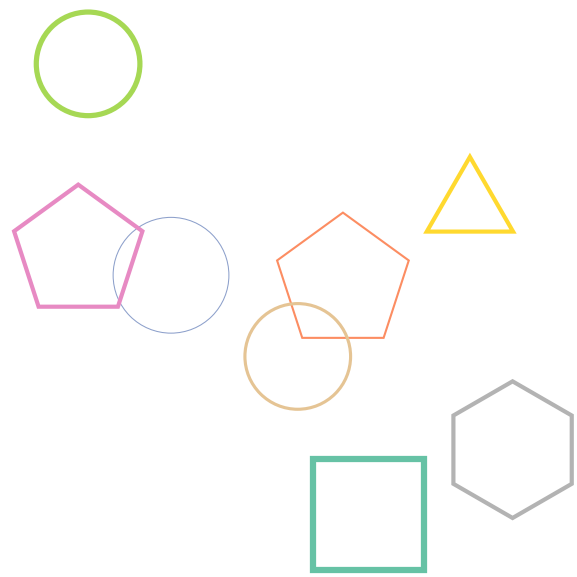[{"shape": "square", "thickness": 3, "radius": 0.48, "center": [0.638, 0.108]}, {"shape": "pentagon", "thickness": 1, "radius": 0.6, "center": [0.594, 0.511]}, {"shape": "circle", "thickness": 0.5, "radius": 0.5, "center": [0.296, 0.523]}, {"shape": "pentagon", "thickness": 2, "radius": 0.58, "center": [0.136, 0.563]}, {"shape": "circle", "thickness": 2.5, "radius": 0.45, "center": [0.153, 0.889]}, {"shape": "triangle", "thickness": 2, "radius": 0.43, "center": [0.814, 0.641]}, {"shape": "circle", "thickness": 1.5, "radius": 0.46, "center": [0.516, 0.382]}, {"shape": "hexagon", "thickness": 2, "radius": 0.59, "center": [0.888, 0.221]}]